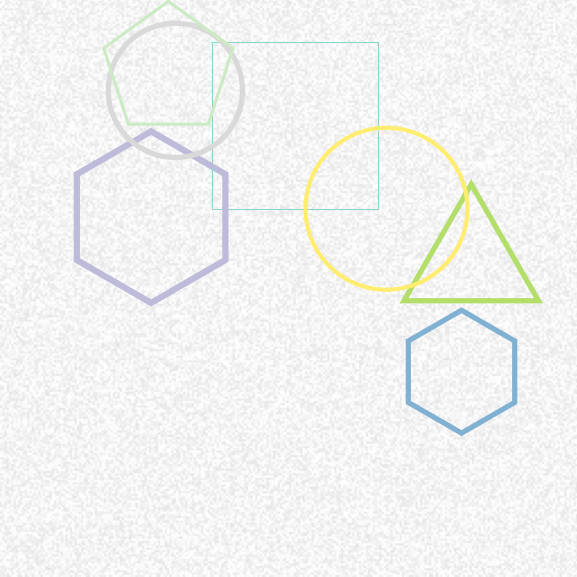[{"shape": "square", "thickness": 0.5, "radius": 0.72, "center": [0.511, 0.782]}, {"shape": "hexagon", "thickness": 3, "radius": 0.74, "center": [0.262, 0.623]}, {"shape": "hexagon", "thickness": 2.5, "radius": 0.53, "center": [0.799, 0.356]}, {"shape": "triangle", "thickness": 2.5, "radius": 0.67, "center": [0.816, 0.546]}, {"shape": "circle", "thickness": 2.5, "radius": 0.58, "center": [0.304, 0.843]}, {"shape": "pentagon", "thickness": 1.5, "radius": 0.59, "center": [0.292, 0.879]}, {"shape": "circle", "thickness": 2, "radius": 0.7, "center": [0.669, 0.638]}]